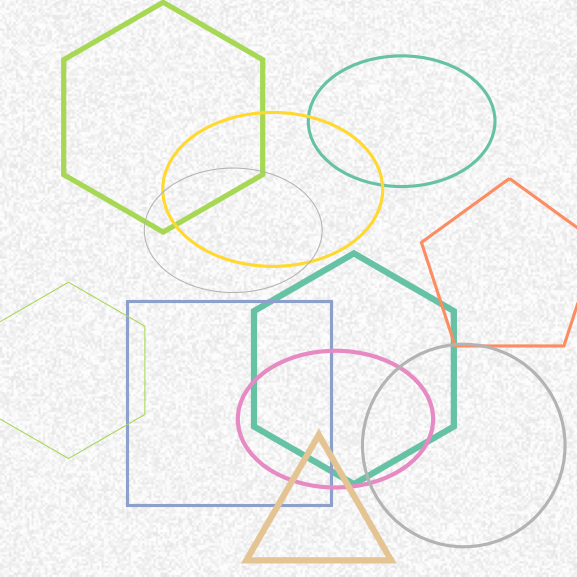[{"shape": "oval", "thickness": 1.5, "radius": 0.81, "center": [0.695, 0.789]}, {"shape": "hexagon", "thickness": 3, "radius": 1.0, "center": [0.613, 0.361]}, {"shape": "pentagon", "thickness": 1.5, "radius": 0.8, "center": [0.882, 0.53]}, {"shape": "square", "thickness": 1.5, "radius": 0.88, "center": [0.396, 0.301]}, {"shape": "oval", "thickness": 2, "radius": 0.85, "center": [0.581, 0.273]}, {"shape": "hexagon", "thickness": 0.5, "radius": 0.76, "center": [0.119, 0.358]}, {"shape": "hexagon", "thickness": 2.5, "radius": 0.99, "center": [0.283, 0.796]}, {"shape": "oval", "thickness": 1.5, "radius": 0.95, "center": [0.472, 0.671]}, {"shape": "triangle", "thickness": 3, "radius": 0.72, "center": [0.552, 0.101]}, {"shape": "oval", "thickness": 0.5, "radius": 0.77, "center": [0.404, 0.6]}, {"shape": "circle", "thickness": 1.5, "radius": 0.88, "center": [0.803, 0.228]}]